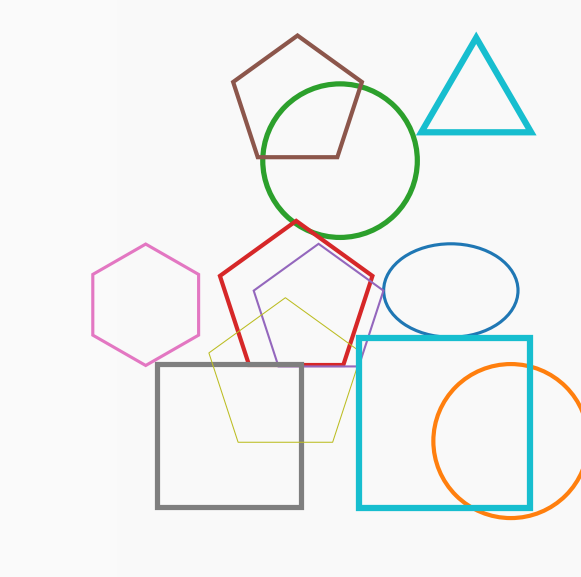[{"shape": "oval", "thickness": 1.5, "radius": 0.58, "center": [0.776, 0.496]}, {"shape": "circle", "thickness": 2, "radius": 0.67, "center": [0.879, 0.235]}, {"shape": "circle", "thickness": 2.5, "radius": 0.66, "center": [0.585, 0.721]}, {"shape": "pentagon", "thickness": 2, "radius": 0.69, "center": [0.51, 0.479]}, {"shape": "pentagon", "thickness": 1, "radius": 0.59, "center": [0.548, 0.46]}, {"shape": "pentagon", "thickness": 2, "radius": 0.58, "center": [0.512, 0.821]}, {"shape": "hexagon", "thickness": 1.5, "radius": 0.53, "center": [0.251, 0.471]}, {"shape": "square", "thickness": 2.5, "radius": 0.62, "center": [0.395, 0.245]}, {"shape": "pentagon", "thickness": 0.5, "radius": 0.69, "center": [0.491, 0.345]}, {"shape": "square", "thickness": 3, "radius": 0.74, "center": [0.764, 0.267]}, {"shape": "triangle", "thickness": 3, "radius": 0.55, "center": [0.819, 0.825]}]